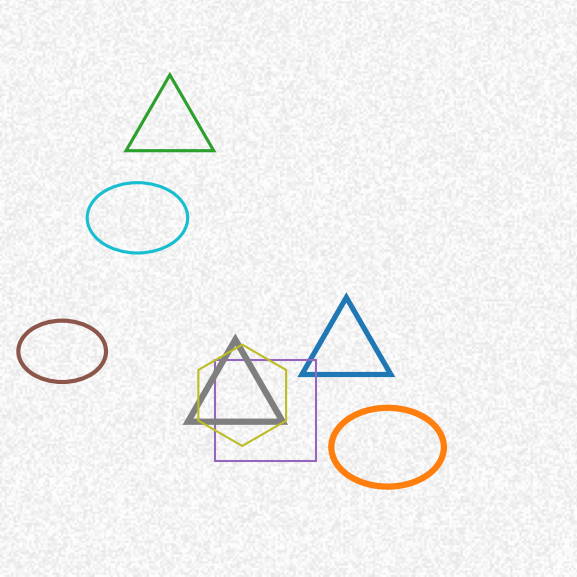[{"shape": "triangle", "thickness": 2.5, "radius": 0.44, "center": [0.6, 0.395]}, {"shape": "oval", "thickness": 3, "radius": 0.49, "center": [0.671, 0.225]}, {"shape": "triangle", "thickness": 1.5, "radius": 0.44, "center": [0.294, 0.782]}, {"shape": "square", "thickness": 1, "radius": 0.44, "center": [0.46, 0.289]}, {"shape": "oval", "thickness": 2, "radius": 0.38, "center": [0.108, 0.391]}, {"shape": "triangle", "thickness": 3, "radius": 0.47, "center": [0.407, 0.316]}, {"shape": "hexagon", "thickness": 1, "radius": 0.44, "center": [0.419, 0.315]}, {"shape": "oval", "thickness": 1.5, "radius": 0.43, "center": [0.238, 0.622]}]